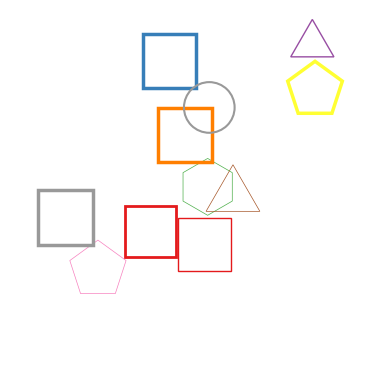[{"shape": "square", "thickness": 2, "radius": 0.33, "center": [0.39, 0.398]}, {"shape": "square", "thickness": 1, "radius": 0.34, "center": [0.532, 0.364]}, {"shape": "square", "thickness": 2.5, "radius": 0.35, "center": [0.44, 0.842]}, {"shape": "hexagon", "thickness": 0.5, "radius": 0.37, "center": [0.539, 0.515]}, {"shape": "triangle", "thickness": 1, "radius": 0.32, "center": [0.811, 0.885]}, {"shape": "square", "thickness": 2.5, "radius": 0.35, "center": [0.48, 0.65]}, {"shape": "pentagon", "thickness": 2.5, "radius": 0.37, "center": [0.818, 0.766]}, {"shape": "triangle", "thickness": 0.5, "radius": 0.4, "center": [0.605, 0.491]}, {"shape": "pentagon", "thickness": 0.5, "radius": 0.38, "center": [0.254, 0.3]}, {"shape": "square", "thickness": 2.5, "radius": 0.36, "center": [0.169, 0.435]}, {"shape": "circle", "thickness": 1.5, "radius": 0.33, "center": [0.544, 0.721]}]